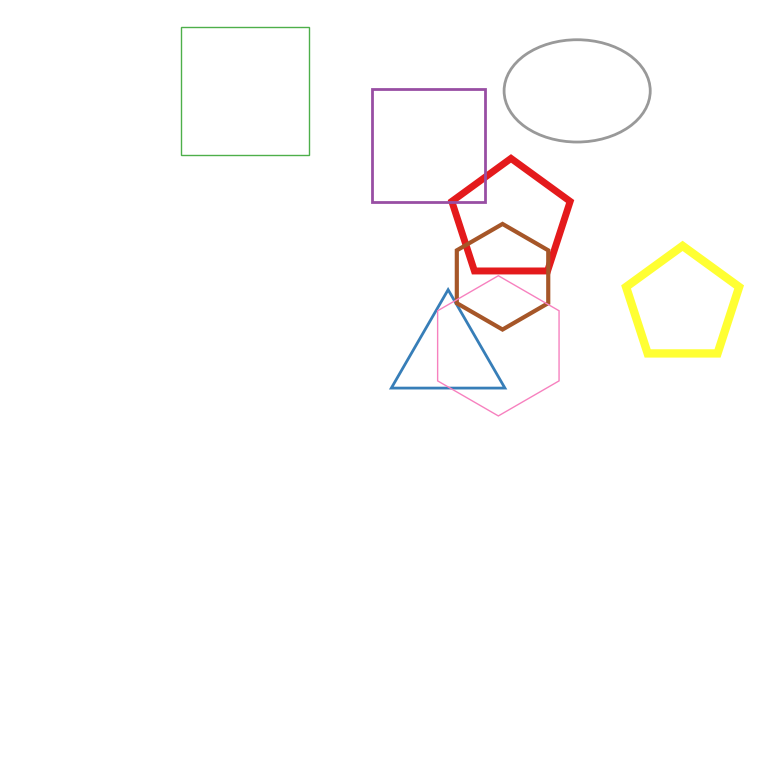[{"shape": "pentagon", "thickness": 2.5, "radius": 0.4, "center": [0.664, 0.713]}, {"shape": "triangle", "thickness": 1, "radius": 0.43, "center": [0.582, 0.539]}, {"shape": "square", "thickness": 0.5, "radius": 0.42, "center": [0.318, 0.881]}, {"shape": "square", "thickness": 1, "radius": 0.37, "center": [0.556, 0.811]}, {"shape": "pentagon", "thickness": 3, "radius": 0.39, "center": [0.886, 0.603]}, {"shape": "hexagon", "thickness": 1.5, "radius": 0.34, "center": [0.653, 0.641]}, {"shape": "hexagon", "thickness": 0.5, "radius": 0.46, "center": [0.647, 0.551]}, {"shape": "oval", "thickness": 1, "radius": 0.47, "center": [0.75, 0.882]}]